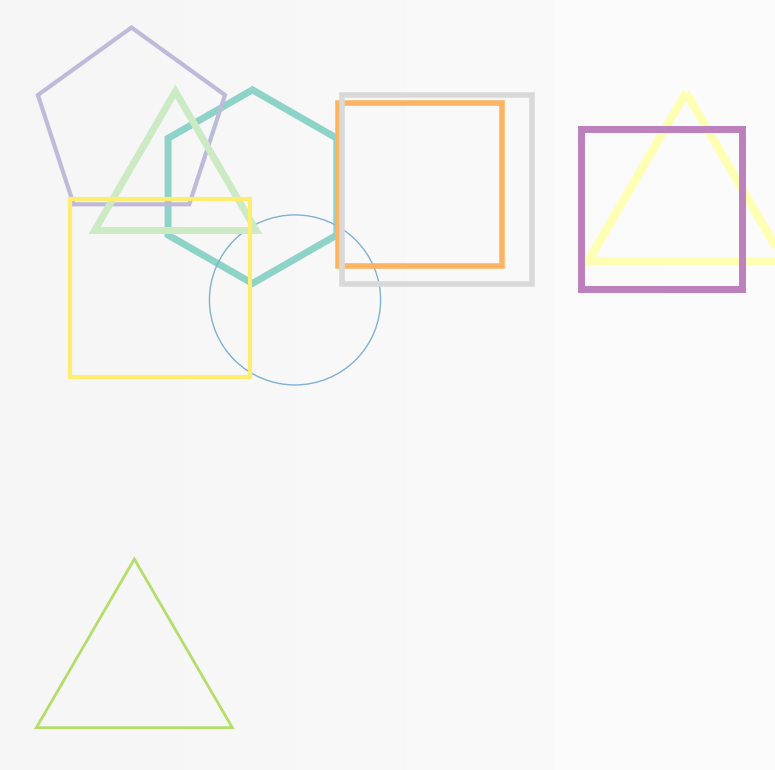[{"shape": "hexagon", "thickness": 2.5, "radius": 0.63, "center": [0.326, 0.758]}, {"shape": "triangle", "thickness": 3, "radius": 0.73, "center": [0.885, 0.734]}, {"shape": "pentagon", "thickness": 1.5, "radius": 0.63, "center": [0.17, 0.837]}, {"shape": "circle", "thickness": 0.5, "radius": 0.55, "center": [0.381, 0.61]}, {"shape": "square", "thickness": 2, "radius": 0.53, "center": [0.542, 0.761]}, {"shape": "triangle", "thickness": 1, "radius": 0.73, "center": [0.173, 0.128]}, {"shape": "square", "thickness": 2, "radius": 0.61, "center": [0.564, 0.753]}, {"shape": "square", "thickness": 2.5, "radius": 0.52, "center": [0.853, 0.728]}, {"shape": "triangle", "thickness": 2.5, "radius": 0.6, "center": [0.226, 0.761]}, {"shape": "square", "thickness": 1.5, "radius": 0.58, "center": [0.206, 0.626]}]